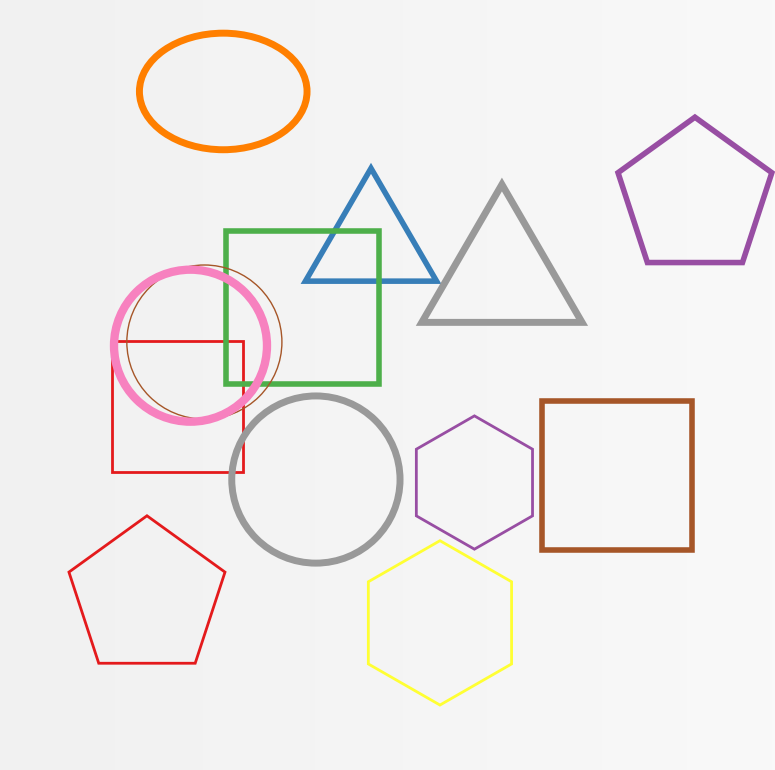[{"shape": "pentagon", "thickness": 1, "radius": 0.53, "center": [0.19, 0.224]}, {"shape": "square", "thickness": 1, "radius": 0.43, "center": [0.229, 0.473]}, {"shape": "triangle", "thickness": 2, "radius": 0.49, "center": [0.479, 0.684]}, {"shape": "square", "thickness": 2, "radius": 0.5, "center": [0.39, 0.601]}, {"shape": "pentagon", "thickness": 2, "radius": 0.52, "center": [0.897, 0.743]}, {"shape": "hexagon", "thickness": 1, "radius": 0.43, "center": [0.612, 0.373]}, {"shape": "oval", "thickness": 2.5, "radius": 0.54, "center": [0.288, 0.881]}, {"shape": "hexagon", "thickness": 1, "radius": 0.53, "center": [0.568, 0.191]}, {"shape": "square", "thickness": 2, "radius": 0.48, "center": [0.796, 0.382]}, {"shape": "circle", "thickness": 0.5, "radius": 0.5, "center": [0.264, 0.556]}, {"shape": "circle", "thickness": 3, "radius": 0.49, "center": [0.246, 0.551]}, {"shape": "triangle", "thickness": 2.5, "radius": 0.6, "center": [0.648, 0.641]}, {"shape": "circle", "thickness": 2.5, "radius": 0.54, "center": [0.408, 0.377]}]